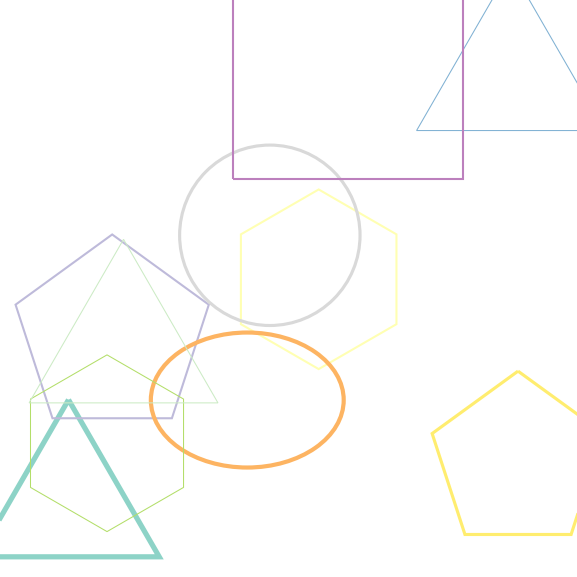[{"shape": "triangle", "thickness": 2.5, "radius": 0.91, "center": [0.119, 0.126]}, {"shape": "hexagon", "thickness": 1, "radius": 0.78, "center": [0.552, 0.516]}, {"shape": "pentagon", "thickness": 1, "radius": 0.88, "center": [0.194, 0.417]}, {"shape": "triangle", "thickness": 0.5, "radius": 0.94, "center": [0.884, 0.867]}, {"shape": "oval", "thickness": 2, "radius": 0.83, "center": [0.428, 0.306]}, {"shape": "hexagon", "thickness": 0.5, "radius": 0.77, "center": [0.185, 0.232]}, {"shape": "circle", "thickness": 1.5, "radius": 0.78, "center": [0.467, 0.592]}, {"shape": "square", "thickness": 1, "radius": 1.0, "center": [0.603, 0.889]}, {"shape": "triangle", "thickness": 0.5, "radius": 0.94, "center": [0.214, 0.396]}, {"shape": "pentagon", "thickness": 1.5, "radius": 0.78, "center": [0.897, 0.2]}]